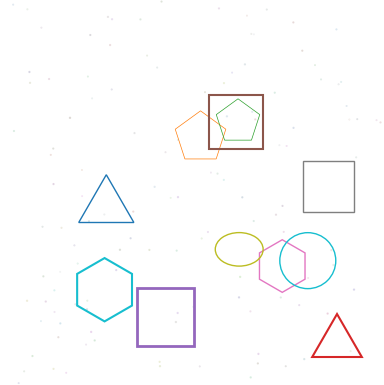[{"shape": "triangle", "thickness": 1, "radius": 0.41, "center": [0.276, 0.463]}, {"shape": "pentagon", "thickness": 0.5, "radius": 0.35, "center": [0.521, 0.643]}, {"shape": "pentagon", "thickness": 0.5, "radius": 0.3, "center": [0.618, 0.684]}, {"shape": "triangle", "thickness": 1.5, "radius": 0.37, "center": [0.875, 0.11]}, {"shape": "square", "thickness": 2, "radius": 0.37, "center": [0.43, 0.176]}, {"shape": "square", "thickness": 1.5, "radius": 0.35, "center": [0.612, 0.683]}, {"shape": "hexagon", "thickness": 1, "radius": 0.34, "center": [0.733, 0.309]}, {"shape": "square", "thickness": 1, "radius": 0.33, "center": [0.853, 0.516]}, {"shape": "oval", "thickness": 1, "radius": 0.31, "center": [0.621, 0.352]}, {"shape": "hexagon", "thickness": 1.5, "radius": 0.41, "center": [0.272, 0.247]}, {"shape": "circle", "thickness": 1, "radius": 0.36, "center": [0.799, 0.323]}]